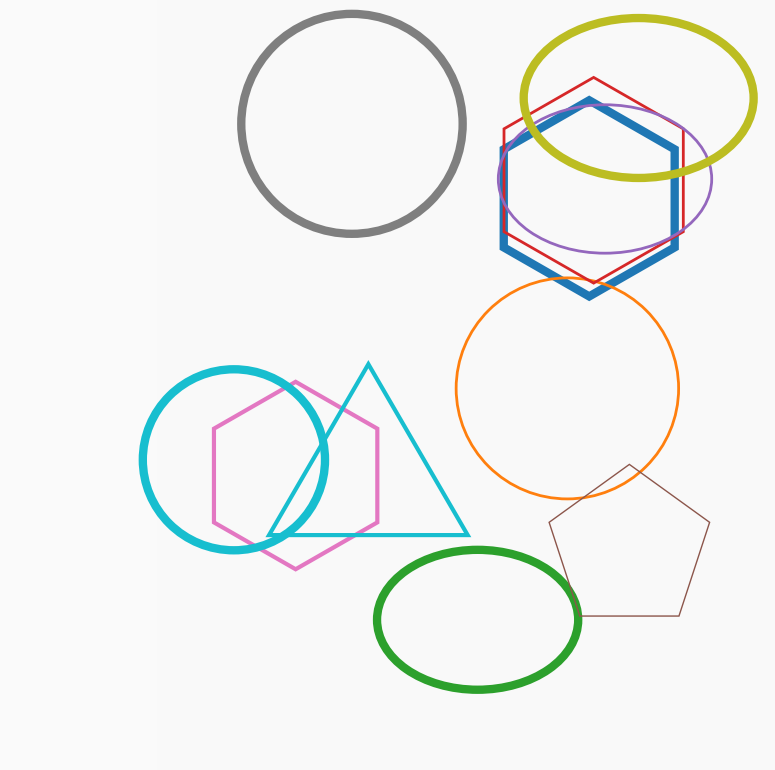[{"shape": "hexagon", "thickness": 3, "radius": 0.64, "center": [0.76, 0.742]}, {"shape": "circle", "thickness": 1, "radius": 0.72, "center": [0.732, 0.496]}, {"shape": "oval", "thickness": 3, "radius": 0.65, "center": [0.616, 0.195]}, {"shape": "hexagon", "thickness": 1, "radius": 0.67, "center": [0.766, 0.766]}, {"shape": "oval", "thickness": 1, "radius": 0.69, "center": [0.781, 0.768]}, {"shape": "pentagon", "thickness": 0.5, "radius": 0.54, "center": [0.812, 0.288]}, {"shape": "hexagon", "thickness": 1.5, "radius": 0.61, "center": [0.381, 0.382]}, {"shape": "circle", "thickness": 3, "radius": 0.71, "center": [0.454, 0.839]}, {"shape": "oval", "thickness": 3, "radius": 0.74, "center": [0.824, 0.873]}, {"shape": "triangle", "thickness": 1.5, "radius": 0.74, "center": [0.475, 0.379]}, {"shape": "circle", "thickness": 3, "radius": 0.59, "center": [0.302, 0.403]}]